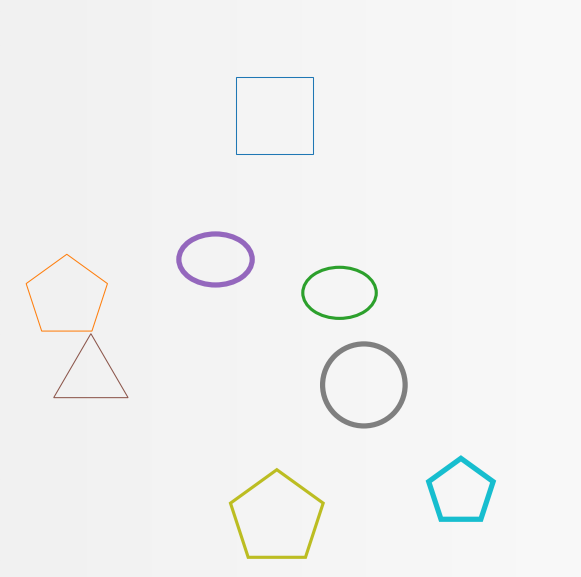[{"shape": "square", "thickness": 0.5, "radius": 0.33, "center": [0.472, 0.799]}, {"shape": "pentagon", "thickness": 0.5, "radius": 0.37, "center": [0.115, 0.485]}, {"shape": "oval", "thickness": 1.5, "radius": 0.32, "center": [0.584, 0.492]}, {"shape": "oval", "thickness": 2.5, "radius": 0.32, "center": [0.371, 0.55]}, {"shape": "triangle", "thickness": 0.5, "radius": 0.37, "center": [0.156, 0.347]}, {"shape": "circle", "thickness": 2.5, "radius": 0.36, "center": [0.626, 0.333]}, {"shape": "pentagon", "thickness": 1.5, "radius": 0.42, "center": [0.476, 0.102]}, {"shape": "pentagon", "thickness": 2.5, "radius": 0.29, "center": [0.793, 0.147]}]